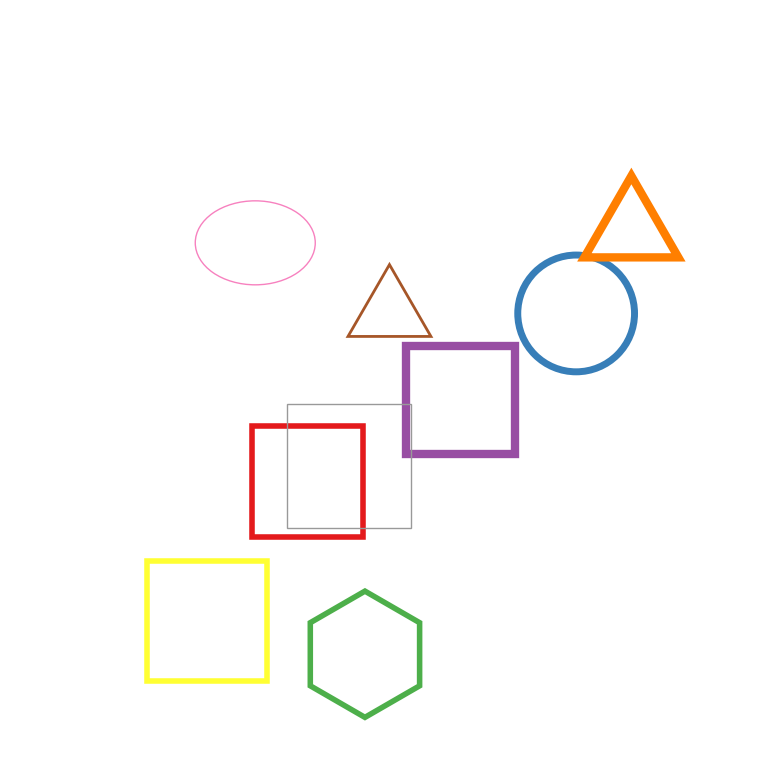[{"shape": "square", "thickness": 2, "radius": 0.36, "center": [0.4, 0.374]}, {"shape": "circle", "thickness": 2.5, "radius": 0.38, "center": [0.748, 0.593]}, {"shape": "hexagon", "thickness": 2, "radius": 0.41, "center": [0.474, 0.15]}, {"shape": "square", "thickness": 3, "radius": 0.35, "center": [0.598, 0.48]}, {"shape": "triangle", "thickness": 3, "radius": 0.35, "center": [0.82, 0.701]}, {"shape": "square", "thickness": 2, "radius": 0.39, "center": [0.269, 0.194]}, {"shape": "triangle", "thickness": 1, "radius": 0.31, "center": [0.506, 0.594]}, {"shape": "oval", "thickness": 0.5, "radius": 0.39, "center": [0.332, 0.685]}, {"shape": "square", "thickness": 0.5, "radius": 0.4, "center": [0.453, 0.395]}]